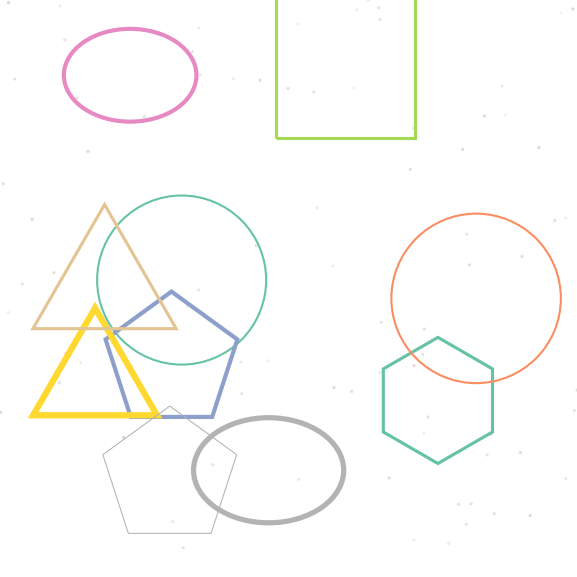[{"shape": "hexagon", "thickness": 1.5, "radius": 0.55, "center": [0.758, 0.306]}, {"shape": "circle", "thickness": 1, "radius": 0.73, "center": [0.315, 0.514]}, {"shape": "circle", "thickness": 1, "radius": 0.73, "center": [0.824, 0.482]}, {"shape": "pentagon", "thickness": 2, "radius": 0.6, "center": [0.297, 0.374]}, {"shape": "oval", "thickness": 2, "radius": 0.57, "center": [0.225, 0.869]}, {"shape": "square", "thickness": 1.5, "radius": 0.6, "center": [0.598, 0.881]}, {"shape": "triangle", "thickness": 3, "radius": 0.62, "center": [0.165, 0.342]}, {"shape": "triangle", "thickness": 1.5, "radius": 0.72, "center": [0.181, 0.502]}, {"shape": "oval", "thickness": 2.5, "radius": 0.65, "center": [0.465, 0.185]}, {"shape": "pentagon", "thickness": 0.5, "radius": 0.61, "center": [0.294, 0.174]}]